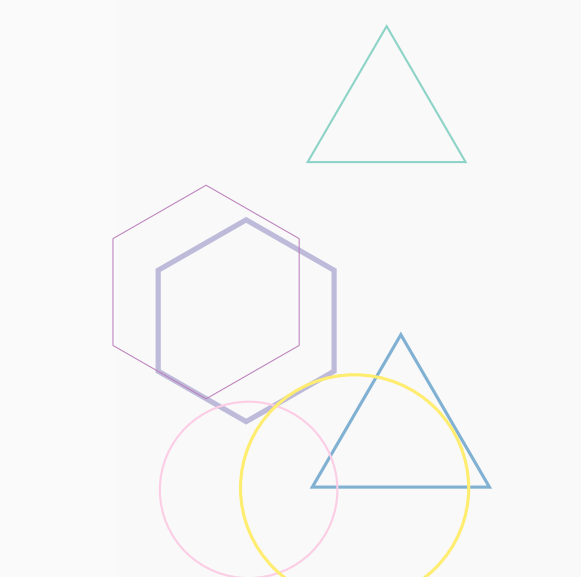[{"shape": "triangle", "thickness": 1, "radius": 0.78, "center": [0.665, 0.797]}, {"shape": "hexagon", "thickness": 2.5, "radius": 0.87, "center": [0.423, 0.444]}, {"shape": "triangle", "thickness": 1.5, "radius": 0.88, "center": [0.69, 0.244]}, {"shape": "circle", "thickness": 1, "radius": 0.76, "center": [0.428, 0.151]}, {"shape": "hexagon", "thickness": 0.5, "radius": 0.92, "center": [0.355, 0.493]}, {"shape": "circle", "thickness": 1.5, "radius": 0.98, "center": [0.61, 0.154]}]